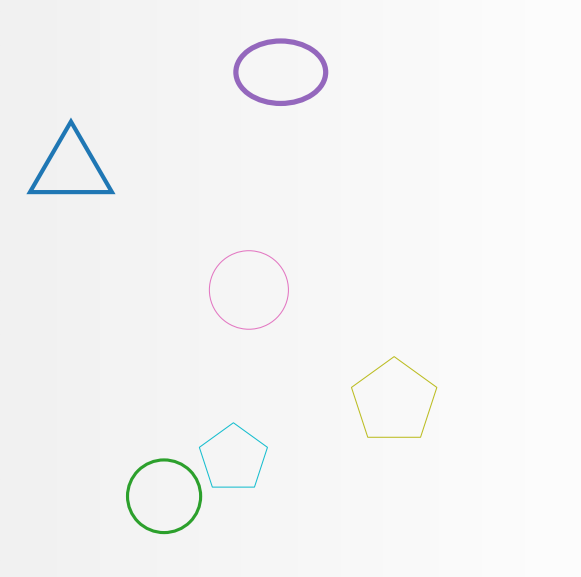[{"shape": "triangle", "thickness": 2, "radius": 0.41, "center": [0.122, 0.707]}, {"shape": "circle", "thickness": 1.5, "radius": 0.31, "center": [0.282, 0.14]}, {"shape": "oval", "thickness": 2.5, "radius": 0.39, "center": [0.483, 0.874]}, {"shape": "circle", "thickness": 0.5, "radius": 0.34, "center": [0.428, 0.497]}, {"shape": "pentagon", "thickness": 0.5, "radius": 0.39, "center": [0.678, 0.304]}, {"shape": "pentagon", "thickness": 0.5, "radius": 0.31, "center": [0.402, 0.205]}]